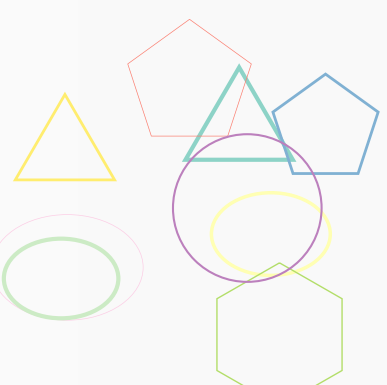[{"shape": "triangle", "thickness": 3, "radius": 0.8, "center": [0.617, 0.665]}, {"shape": "oval", "thickness": 2.5, "radius": 0.77, "center": [0.699, 0.392]}, {"shape": "pentagon", "thickness": 0.5, "radius": 0.84, "center": [0.489, 0.782]}, {"shape": "pentagon", "thickness": 2, "radius": 0.71, "center": [0.84, 0.665]}, {"shape": "hexagon", "thickness": 1, "radius": 0.93, "center": [0.721, 0.131]}, {"shape": "oval", "thickness": 0.5, "radius": 0.98, "center": [0.173, 0.305]}, {"shape": "circle", "thickness": 1.5, "radius": 0.96, "center": [0.638, 0.46]}, {"shape": "oval", "thickness": 3, "radius": 0.74, "center": [0.158, 0.277]}, {"shape": "triangle", "thickness": 2, "radius": 0.74, "center": [0.168, 0.607]}]